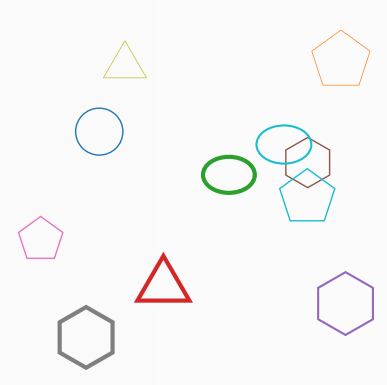[{"shape": "circle", "thickness": 1, "radius": 0.3, "center": [0.256, 0.658]}, {"shape": "pentagon", "thickness": 0.5, "radius": 0.4, "center": [0.88, 0.843]}, {"shape": "oval", "thickness": 3, "radius": 0.33, "center": [0.591, 0.546]}, {"shape": "triangle", "thickness": 3, "radius": 0.39, "center": [0.422, 0.258]}, {"shape": "hexagon", "thickness": 1.5, "radius": 0.41, "center": [0.892, 0.212]}, {"shape": "hexagon", "thickness": 1, "radius": 0.33, "center": [0.794, 0.578]}, {"shape": "pentagon", "thickness": 1, "radius": 0.3, "center": [0.105, 0.378]}, {"shape": "hexagon", "thickness": 3, "radius": 0.39, "center": [0.222, 0.124]}, {"shape": "triangle", "thickness": 0.5, "radius": 0.32, "center": [0.322, 0.83]}, {"shape": "oval", "thickness": 1.5, "radius": 0.35, "center": [0.733, 0.625]}, {"shape": "pentagon", "thickness": 1, "radius": 0.37, "center": [0.793, 0.487]}]